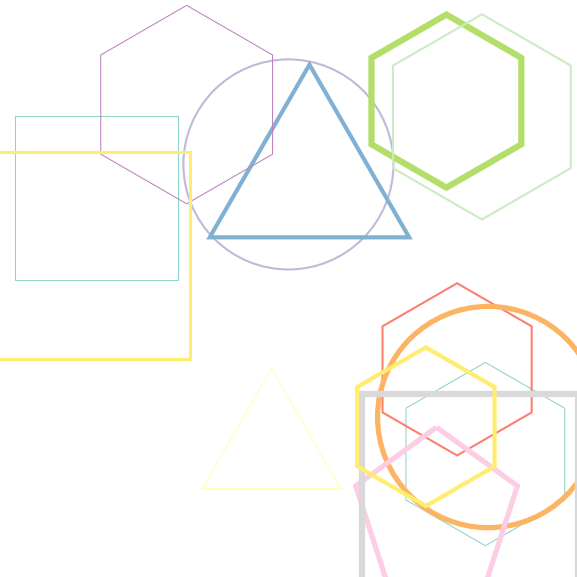[{"shape": "hexagon", "thickness": 0.5, "radius": 0.79, "center": [0.84, 0.213]}, {"shape": "square", "thickness": 0.5, "radius": 0.71, "center": [0.167, 0.656]}, {"shape": "triangle", "thickness": 0.5, "radius": 0.69, "center": [0.47, 0.222]}, {"shape": "circle", "thickness": 1, "radius": 0.91, "center": [0.499, 0.714]}, {"shape": "hexagon", "thickness": 1, "radius": 0.75, "center": [0.792, 0.36]}, {"shape": "triangle", "thickness": 2, "radius": 1.0, "center": [0.536, 0.688]}, {"shape": "circle", "thickness": 2.5, "radius": 0.96, "center": [0.845, 0.277]}, {"shape": "hexagon", "thickness": 3, "radius": 0.75, "center": [0.773, 0.824]}, {"shape": "pentagon", "thickness": 2.5, "radius": 0.74, "center": [0.756, 0.112]}, {"shape": "square", "thickness": 3, "radius": 0.93, "center": [0.814, 0.13]}, {"shape": "hexagon", "thickness": 0.5, "radius": 0.86, "center": [0.323, 0.818]}, {"shape": "hexagon", "thickness": 1, "radius": 0.89, "center": [0.834, 0.797]}, {"shape": "hexagon", "thickness": 2, "radius": 0.69, "center": [0.737, 0.26]}, {"shape": "square", "thickness": 1.5, "radius": 0.9, "center": [0.149, 0.556]}]